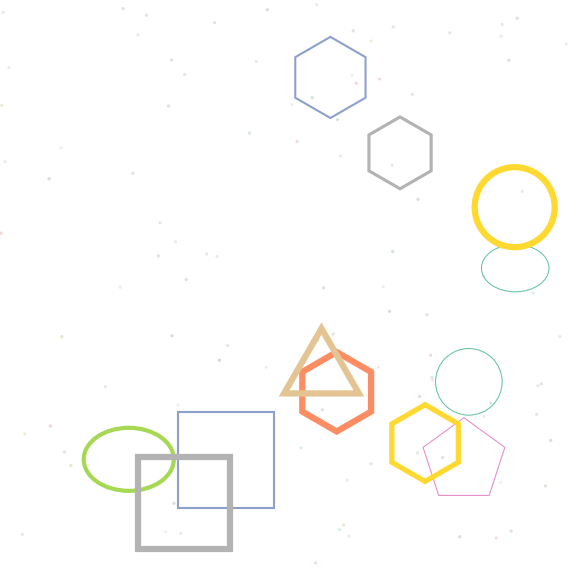[{"shape": "oval", "thickness": 0.5, "radius": 0.29, "center": [0.892, 0.535]}, {"shape": "circle", "thickness": 0.5, "radius": 0.29, "center": [0.812, 0.338]}, {"shape": "hexagon", "thickness": 3, "radius": 0.34, "center": [0.583, 0.321]}, {"shape": "hexagon", "thickness": 1, "radius": 0.35, "center": [0.572, 0.865]}, {"shape": "square", "thickness": 1, "radius": 0.41, "center": [0.391, 0.203]}, {"shape": "pentagon", "thickness": 0.5, "radius": 0.37, "center": [0.803, 0.201]}, {"shape": "oval", "thickness": 2, "radius": 0.39, "center": [0.223, 0.204]}, {"shape": "hexagon", "thickness": 2.5, "radius": 0.33, "center": [0.736, 0.232]}, {"shape": "circle", "thickness": 3, "radius": 0.35, "center": [0.891, 0.64]}, {"shape": "triangle", "thickness": 3, "radius": 0.37, "center": [0.557, 0.355]}, {"shape": "hexagon", "thickness": 1.5, "radius": 0.31, "center": [0.693, 0.734]}, {"shape": "square", "thickness": 3, "radius": 0.4, "center": [0.319, 0.129]}]